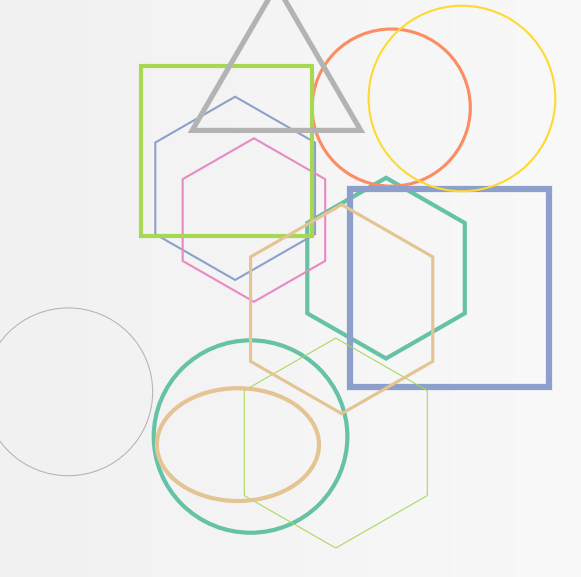[{"shape": "circle", "thickness": 2, "radius": 0.83, "center": [0.431, 0.243]}, {"shape": "hexagon", "thickness": 2, "radius": 0.78, "center": [0.664, 0.535]}, {"shape": "circle", "thickness": 1.5, "radius": 0.68, "center": [0.673, 0.813]}, {"shape": "hexagon", "thickness": 1, "radius": 0.79, "center": [0.405, 0.673]}, {"shape": "square", "thickness": 3, "radius": 0.86, "center": [0.774, 0.5]}, {"shape": "hexagon", "thickness": 1, "radius": 0.71, "center": [0.437, 0.618]}, {"shape": "hexagon", "thickness": 0.5, "radius": 0.91, "center": [0.578, 0.232]}, {"shape": "square", "thickness": 2, "radius": 0.74, "center": [0.39, 0.737]}, {"shape": "circle", "thickness": 1, "radius": 0.8, "center": [0.795, 0.829]}, {"shape": "oval", "thickness": 2, "radius": 0.7, "center": [0.409, 0.229]}, {"shape": "hexagon", "thickness": 1.5, "radius": 0.9, "center": [0.588, 0.464]}, {"shape": "circle", "thickness": 0.5, "radius": 0.73, "center": [0.117, 0.321]}, {"shape": "triangle", "thickness": 2.5, "radius": 0.84, "center": [0.476, 0.857]}]